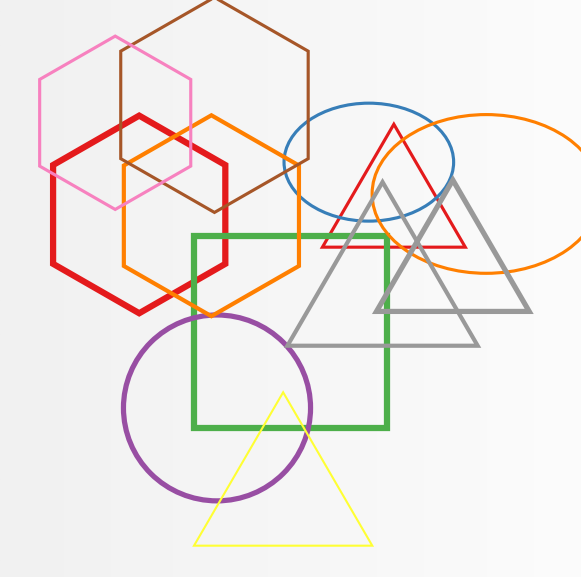[{"shape": "hexagon", "thickness": 3, "radius": 0.86, "center": [0.239, 0.628]}, {"shape": "triangle", "thickness": 1.5, "radius": 0.71, "center": [0.678, 0.642]}, {"shape": "oval", "thickness": 1.5, "radius": 0.73, "center": [0.635, 0.718]}, {"shape": "square", "thickness": 3, "radius": 0.83, "center": [0.5, 0.423]}, {"shape": "circle", "thickness": 2.5, "radius": 0.8, "center": [0.373, 0.293]}, {"shape": "hexagon", "thickness": 2, "radius": 0.87, "center": [0.364, 0.626]}, {"shape": "oval", "thickness": 1.5, "radius": 0.98, "center": [0.837, 0.663]}, {"shape": "triangle", "thickness": 1, "radius": 0.89, "center": [0.487, 0.143]}, {"shape": "hexagon", "thickness": 1.5, "radius": 0.93, "center": [0.369, 0.817]}, {"shape": "hexagon", "thickness": 1.5, "radius": 0.75, "center": [0.198, 0.787]}, {"shape": "triangle", "thickness": 2, "radius": 0.94, "center": [0.658, 0.495]}, {"shape": "triangle", "thickness": 2.5, "radius": 0.76, "center": [0.779, 0.536]}]